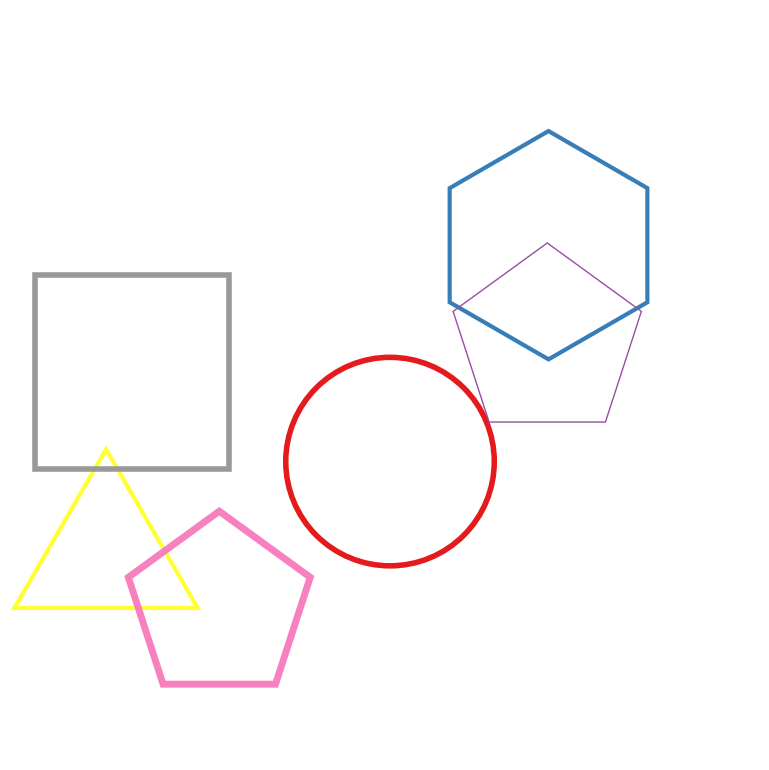[{"shape": "circle", "thickness": 2, "radius": 0.68, "center": [0.507, 0.401]}, {"shape": "hexagon", "thickness": 1.5, "radius": 0.74, "center": [0.712, 0.682]}, {"shape": "pentagon", "thickness": 0.5, "radius": 0.64, "center": [0.711, 0.556]}, {"shape": "triangle", "thickness": 1.5, "radius": 0.69, "center": [0.138, 0.279]}, {"shape": "pentagon", "thickness": 2.5, "radius": 0.62, "center": [0.285, 0.212]}, {"shape": "square", "thickness": 2, "radius": 0.63, "center": [0.171, 0.517]}]